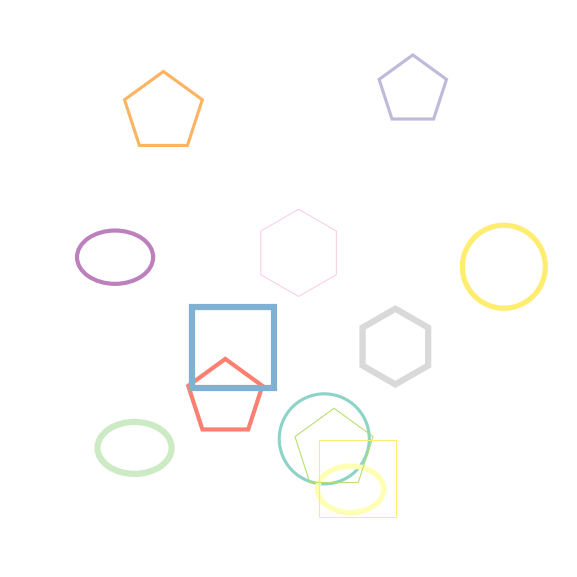[{"shape": "circle", "thickness": 1.5, "radius": 0.39, "center": [0.562, 0.239]}, {"shape": "oval", "thickness": 2.5, "radius": 0.29, "center": [0.607, 0.152]}, {"shape": "pentagon", "thickness": 1.5, "radius": 0.31, "center": [0.715, 0.843]}, {"shape": "pentagon", "thickness": 2, "radius": 0.34, "center": [0.39, 0.31]}, {"shape": "square", "thickness": 3, "radius": 0.35, "center": [0.403, 0.398]}, {"shape": "pentagon", "thickness": 1.5, "radius": 0.35, "center": [0.283, 0.805]}, {"shape": "pentagon", "thickness": 0.5, "radius": 0.36, "center": [0.578, 0.221]}, {"shape": "hexagon", "thickness": 0.5, "radius": 0.38, "center": [0.517, 0.561]}, {"shape": "hexagon", "thickness": 3, "radius": 0.33, "center": [0.685, 0.399]}, {"shape": "oval", "thickness": 2, "radius": 0.33, "center": [0.199, 0.554]}, {"shape": "oval", "thickness": 3, "radius": 0.32, "center": [0.233, 0.224]}, {"shape": "square", "thickness": 0.5, "radius": 0.33, "center": [0.619, 0.171]}, {"shape": "circle", "thickness": 2.5, "radius": 0.36, "center": [0.872, 0.537]}]